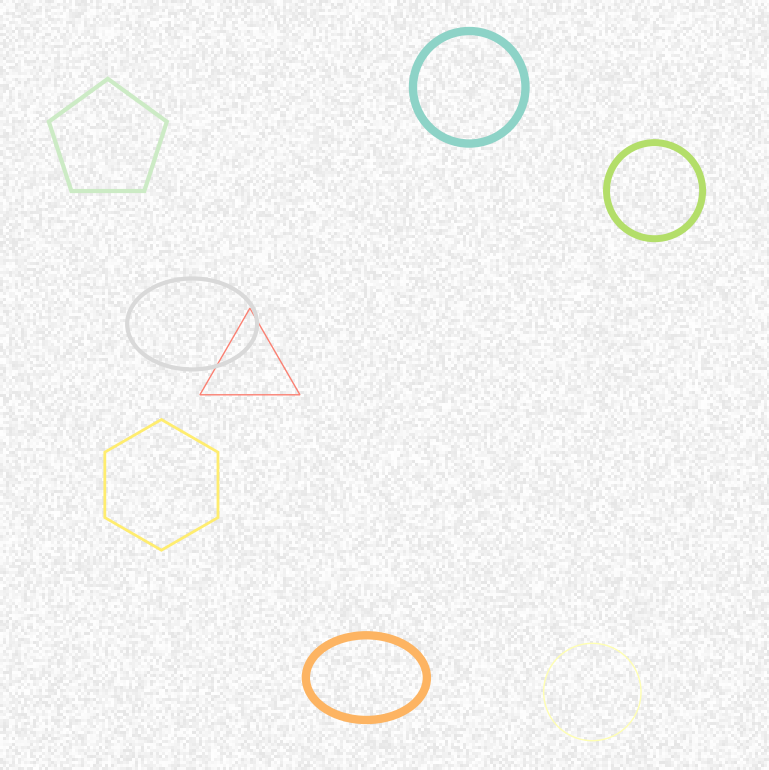[{"shape": "circle", "thickness": 3, "radius": 0.37, "center": [0.609, 0.887]}, {"shape": "circle", "thickness": 0.5, "radius": 0.32, "center": [0.769, 0.101]}, {"shape": "triangle", "thickness": 0.5, "radius": 0.37, "center": [0.325, 0.525]}, {"shape": "oval", "thickness": 3, "radius": 0.39, "center": [0.476, 0.12]}, {"shape": "circle", "thickness": 2.5, "radius": 0.31, "center": [0.85, 0.752]}, {"shape": "oval", "thickness": 1.5, "radius": 0.42, "center": [0.25, 0.579]}, {"shape": "pentagon", "thickness": 1.5, "radius": 0.4, "center": [0.14, 0.817]}, {"shape": "hexagon", "thickness": 1, "radius": 0.42, "center": [0.21, 0.37]}]